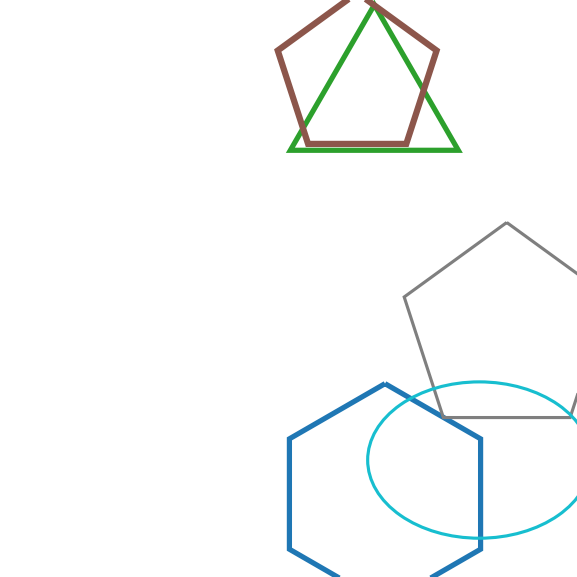[{"shape": "hexagon", "thickness": 2.5, "radius": 0.96, "center": [0.667, 0.144]}, {"shape": "triangle", "thickness": 2.5, "radius": 0.84, "center": [0.648, 0.823]}, {"shape": "pentagon", "thickness": 3, "radius": 0.72, "center": [0.618, 0.867]}, {"shape": "pentagon", "thickness": 1.5, "radius": 0.93, "center": [0.877, 0.427]}, {"shape": "oval", "thickness": 1.5, "radius": 0.97, "center": [0.83, 0.203]}]